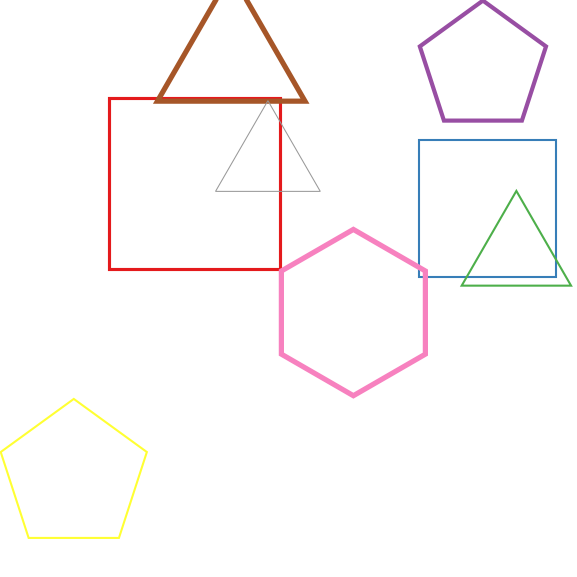[{"shape": "square", "thickness": 1.5, "radius": 0.74, "center": [0.336, 0.681]}, {"shape": "square", "thickness": 1, "radius": 0.59, "center": [0.844, 0.638]}, {"shape": "triangle", "thickness": 1, "radius": 0.55, "center": [0.894, 0.559]}, {"shape": "pentagon", "thickness": 2, "radius": 0.57, "center": [0.836, 0.883]}, {"shape": "pentagon", "thickness": 1, "radius": 0.67, "center": [0.128, 0.175]}, {"shape": "triangle", "thickness": 2.5, "radius": 0.74, "center": [0.4, 0.898]}, {"shape": "hexagon", "thickness": 2.5, "radius": 0.72, "center": [0.612, 0.458]}, {"shape": "triangle", "thickness": 0.5, "radius": 0.52, "center": [0.464, 0.72]}]